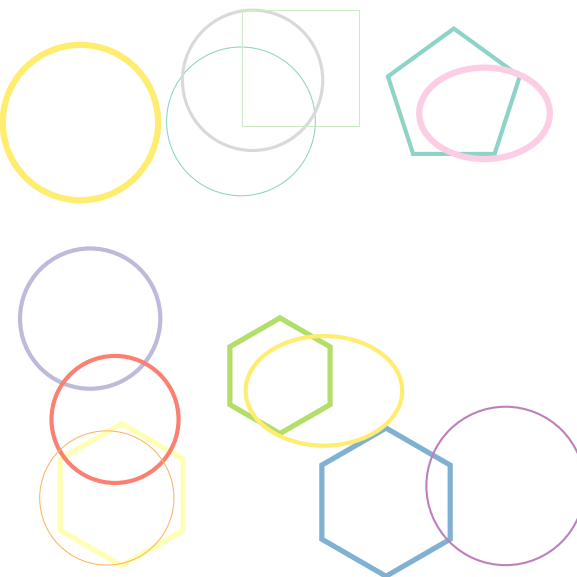[{"shape": "circle", "thickness": 0.5, "radius": 0.64, "center": [0.417, 0.789]}, {"shape": "pentagon", "thickness": 2, "radius": 0.6, "center": [0.786, 0.83]}, {"shape": "hexagon", "thickness": 2.5, "radius": 0.62, "center": [0.211, 0.143]}, {"shape": "circle", "thickness": 2, "radius": 0.61, "center": [0.156, 0.447]}, {"shape": "circle", "thickness": 2, "radius": 0.55, "center": [0.199, 0.273]}, {"shape": "hexagon", "thickness": 2.5, "radius": 0.64, "center": [0.668, 0.13]}, {"shape": "circle", "thickness": 0.5, "radius": 0.58, "center": [0.185, 0.137]}, {"shape": "hexagon", "thickness": 2.5, "radius": 0.5, "center": [0.485, 0.349]}, {"shape": "oval", "thickness": 3, "radius": 0.57, "center": [0.839, 0.803]}, {"shape": "circle", "thickness": 1.5, "radius": 0.61, "center": [0.437, 0.86]}, {"shape": "circle", "thickness": 1, "radius": 0.69, "center": [0.875, 0.158]}, {"shape": "square", "thickness": 0.5, "radius": 0.5, "center": [0.52, 0.882]}, {"shape": "oval", "thickness": 2, "radius": 0.68, "center": [0.561, 0.322]}, {"shape": "circle", "thickness": 3, "radius": 0.67, "center": [0.139, 0.787]}]